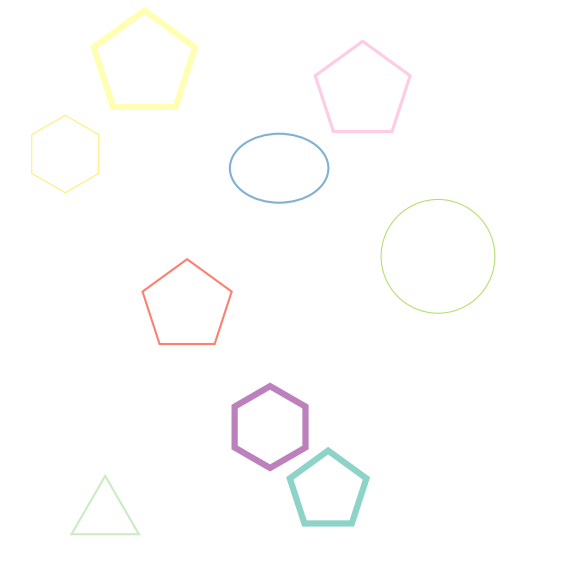[{"shape": "pentagon", "thickness": 3, "radius": 0.35, "center": [0.568, 0.149]}, {"shape": "pentagon", "thickness": 3, "radius": 0.46, "center": [0.25, 0.889]}, {"shape": "pentagon", "thickness": 1, "radius": 0.41, "center": [0.324, 0.469]}, {"shape": "oval", "thickness": 1, "radius": 0.43, "center": [0.483, 0.708]}, {"shape": "circle", "thickness": 0.5, "radius": 0.49, "center": [0.758, 0.555]}, {"shape": "pentagon", "thickness": 1.5, "radius": 0.43, "center": [0.628, 0.841]}, {"shape": "hexagon", "thickness": 3, "radius": 0.35, "center": [0.468, 0.26]}, {"shape": "triangle", "thickness": 1, "radius": 0.34, "center": [0.182, 0.108]}, {"shape": "hexagon", "thickness": 0.5, "radius": 0.34, "center": [0.113, 0.732]}]